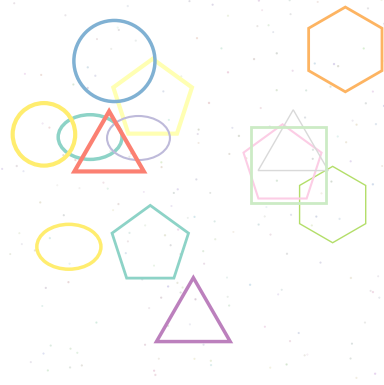[{"shape": "oval", "thickness": 2.5, "radius": 0.41, "center": [0.234, 0.644]}, {"shape": "pentagon", "thickness": 2, "radius": 0.52, "center": [0.39, 0.362]}, {"shape": "pentagon", "thickness": 3, "radius": 0.54, "center": [0.396, 0.74]}, {"shape": "oval", "thickness": 1.5, "radius": 0.41, "center": [0.36, 0.641]}, {"shape": "triangle", "thickness": 3, "radius": 0.52, "center": [0.283, 0.607]}, {"shape": "circle", "thickness": 2.5, "radius": 0.53, "center": [0.297, 0.842]}, {"shape": "hexagon", "thickness": 2, "radius": 0.55, "center": [0.897, 0.872]}, {"shape": "hexagon", "thickness": 1, "radius": 0.5, "center": [0.864, 0.469]}, {"shape": "pentagon", "thickness": 1.5, "radius": 0.53, "center": [0.734, 0.571]}, {"shape": "triangle", "thickness": 1, "radius": 0.53, "center": [0.762, 0.61]}, {"shape": "triangle", "thickness": 2.5, "radius": 0.55, "center": [0.502, 0.168]}, {"shape": "square", "thickness": 2, "radius": 0.49, "center": [0.749, 0.571]}, {"shape": "oval", "thickness": 2.5, "radius": 0.42, "center": [0.179, 0.359]}, {"shape": "circle", "thickness": 3, "radius": 0.41, "center": [0.114, 0.651]}]